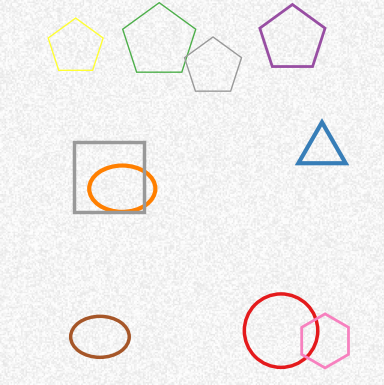[{"shape": "circle", "thickness": 2.5, "radius": 0.48, "center": [0.73, 0.141]}, {"shape": "triangle", "thickness": 3, "radius": 0.35, "center": [0.836, 0.611]}, {"shape": "pentagon", "thickness": 1, "radius": 0.5, "center": [0.414, 0.893]}, {"shape": "pentagon", "thickness": 2, "radius": 0.45, "center": [0.76, 0.899]}, {"shape": "oval", "thickness": 3, "radius": 0.43, "center": [0.318, 0.51]}, {"shape": "pentagon", "thickness": 1, "radius": 0.38, "center": [0.197, 0.878]}, {"shape": "oval", "thickness": 2.5, "radius": 0.38, "center": [0.26, 0.125]}, {"shape": "hexagon", "thickness": 2, "radius": 0.35, "center": [0.844, 0.115]}, {"shape": "square", "thickness": 2.5, "radius": 0.46, "center": [0.284, 0.539]}, {"shape": "pentagon", "thickness": 1, "radius": 0.39, "center": [0.553, 0.826]}]